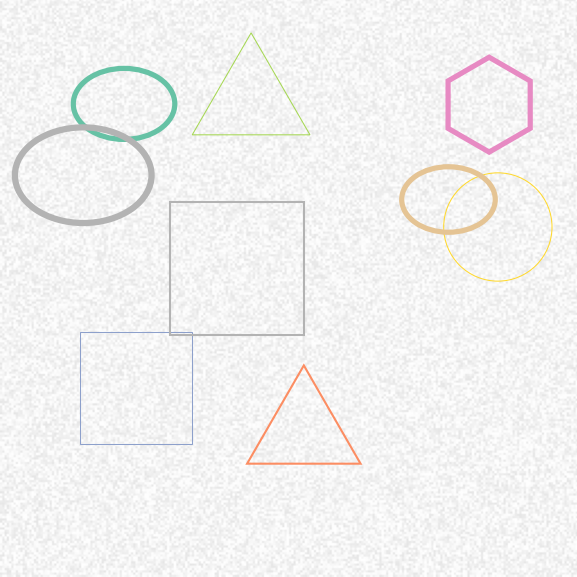[{"shape": "oval", "thickness": 2.5, "radius": 0.44, "center": [0.215, 0.819]}, {"shape": "triangle", "thickness": 1, "radius": 0.57, "center": [0.526, 0.253]}, {"shape": "square", "thickness": 0.5, "radius": 0.48, "center": [0.236, 0.328]}, {"shape": "hexagon", "thickness": 2.5, "radius": 0.41, "center": [0.847, 0.818]}, {"shape": "triangle", "thickness": 0.5, "radius": 0.59, "center": [0.435, 0.825]}, {"shape": "circle", "thickness": 0.5, "radius": 0.47, "center": [0.862, 0.606]}, {"shape": "oval", "thickness": 2.5, "radius": 0.41, "center": [0.777, 0.654]}, {"shape": "square", "thickness": 1, "radius": 0.58, "center": [0.411, 0.534]}, {"shape": "oval", "thickness": 3, "radius": 0.59, "center": [0.144, 0.696]}]